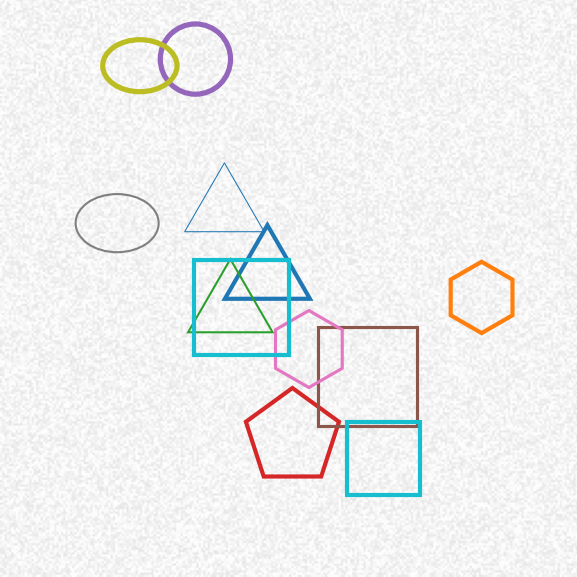[{"shape": "triangle", "thickness": 2, "radius": 0.43, "center": [0.463, 0.524]}, {"shape": "triangle", "thickness": 0.5, "radius": 0.4, "center": [0.389, 0.638]}, {"shape": "hexagon", "thickness": 2, "radius": 0.31, "center": [0.834, 0.484]}, {"shape": "triangle", "thickness": 1, "radius": 0.42, "center": [0.399, 0.466]}, {"shape": "pentagon", "thickness": 2, "radius": 0.42, "center": [0.506, 0.243]}, {"shape": "circle", "thickness": 2.5, "radius": 0.3, "center": [0.338, 0.897]}, {"shape": "square", "thickness": 1.5, "radius": 0.43, "center": [0.636, 0.348]}, {"shape": "hexagon", "thickness": 1.5, "radius": 0.33, "center": [0.535, 0.395]}, {"shape": "oval", "thickness": 1, "radius": 0.36, "center": [0.203, 0.613]}, {"shape": "oval", "thickness": 2.5, "radius": 0.32, "center": [0.242, 0.885]}, {"shape": "square", "thickness": 2, "radius": 0.41, "center": [0.418, 0.467]}, {"shape": "square", "thickness": 2, "radius": 0.32, "center": [0.663, 0.205]}]